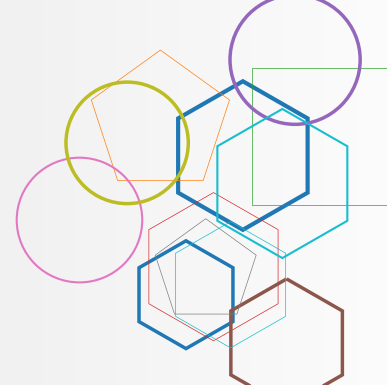[{"shape": "hexagon", "thickness": 2.5, "radius": 0.7, "center": [0.48, 0.235]}, {"shape": "hexagon", "thickness": 3, "radius": 0.96, "center": [0.627, 0.596]}, {"shape": "pentagon", "thickness": 0.5, "radius": 0.94, "center": [0.414, 0.682]}, {"shape": "square", "thickness": 0.5, "radius": 0.89, "center": [0.829, 0.645]}, {"shape": "hexagon", "thickness": 0.5, "radius": 0.96, "center": [0.551, 0.307]}, {"shape": "circle", "thickness": 2.5, "radius": 0.84, "center": [0.762, 0.845]}, {"shape": "hexagon", "thickness": 2.5, "radius": 0.83, "center": [0.74, 0.109]}, {"shape": "circle", "thickness": 1.5, "radius": 0.81, "center": [0.205, 0.428]}, {"shape": "pentagon", "thickness": 0.5, "radius": 0.68, "center": [0.531, 0.295]}, {"shape": "circle", "thickness": 2.5, "radius": 0.79, "center": [0.328, 0.629]}, {"shape": "hexagon", "thickness": 1.5, "radius": 0.97, "center": [0.729, 0.523]}, {"shape": "hexagon", "thickness": 0.5, "radius": 0.82, "center": [0.595, 0.26]}]